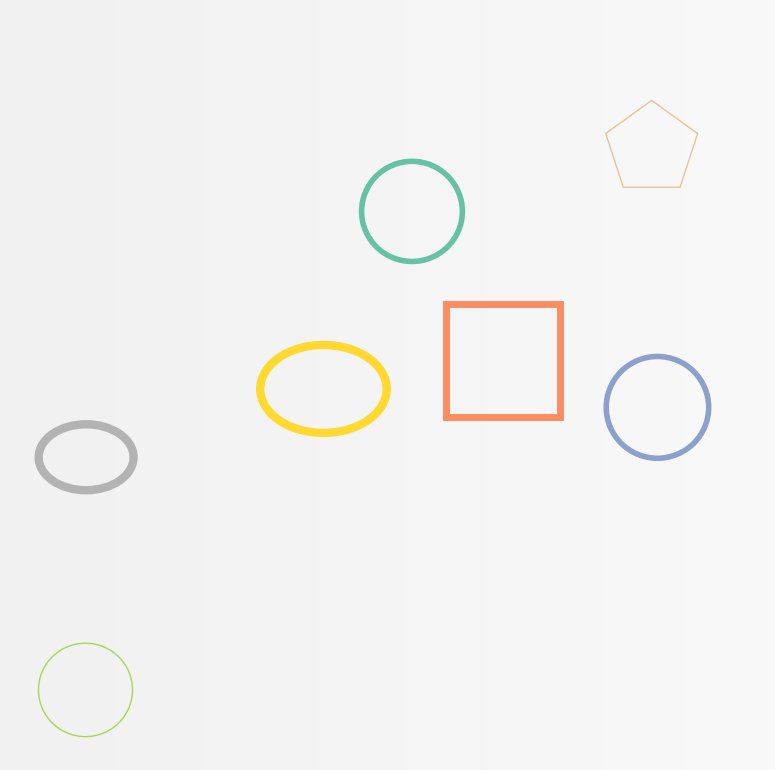[{"shape": "circle", "thickness": 2, "radius": 0.33, "center": [0.532, 0.725]}, {"shape": "square", "thickness": 2.5, "radius": 0.37, "center": [0.649, 0.532]}, {"shape": "circle", "thickness": 2, "radius": 0.33, "center": [0.848, 0.471]}, {"shape": "circle", "thickness": 0.5, "radius": 0.3, "center": [0.11, 0.104]}, {"shape": "oval", "thickness": 3, "radius": 0.41, "center": [0.417, 0.495]}, {"shape": "pentagon", "thickness": 0.5, "radius": 0.31, "center": [0.841, 0.807]}, {"shape": "oval", "thickness": 3, "radius": 0.31, "center": [0.111, 0.406]}]